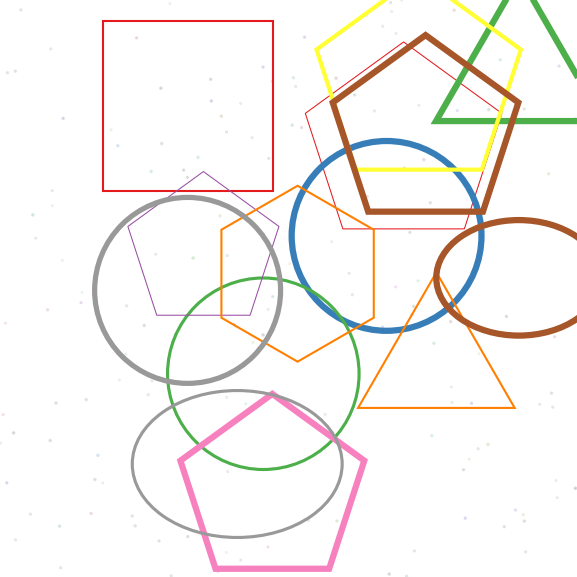[{"shape": "square", "thickness": 1, "radius": 0.74, "center": [0.326, 0.816]}, {"shape": "pentagon", "thickness": 0.5, "radius": 0.89, "center": [0.699, 0.748]}, {"shape": "circle", "thickness": 3, "radius": 0.82, "center": [0.669, 0.591]}, {"shape": "triangle", "thickness": 3, "radius": 0.84, "center": [0.9, 0.873]}, {"shape": "circle", "thickness": 1.5, "radius": 0.83, "center": [0.456, 0.352]}, {"shape": "pentagon", "thickness": 0.5, "radius": 0.69, "center": [0.352, 0.565]}, {"shape": "hexagon", "thickness": 1, "radius": 0.76, "center": [0.515, 0.525]}, {"shape": "triangle", "thickness": 1, "radius": 0.78, "center": [0.756, 0.371]}, {"shape": "pentagon", "thickness": 2, "radius": 0.93, "center": [0.725, 0.856]}, {"shape": "pentagon", "thickness": 3, "radius": 0.84, "center": [0.737, 0.769]}, {"shape": "oval", "thickness": 3, "radius": 0.71, "center": [0.898, 0.518]}, {"shape": "pentagon", "thickness": 3, "radius": 0.84, "center": [0.472, 0.15]}, {"shape": "circle", "thickness": 2.5, "radius": 0.81, "center": [0.325, 0.496]}, {"shape": "oval", "thickness": 1.5, "radius": 0.91, "center": [0.411, 0.196]}]